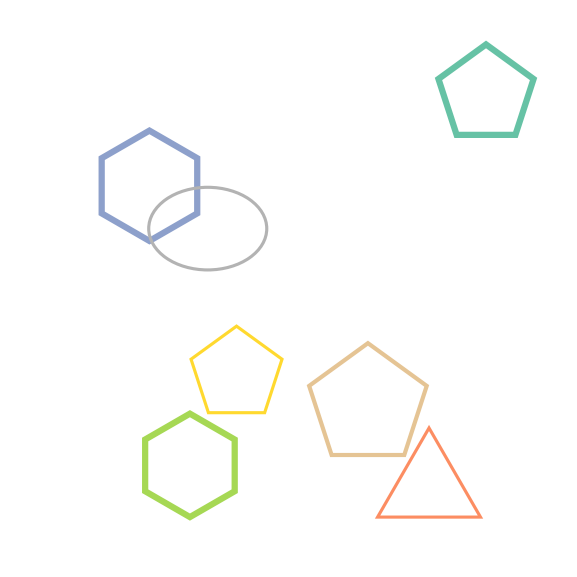[{"shape": "pentagon", "thickness": 3, "radius": 0.43, "center": [0.842, 0.836]}, {"shape": "triangle", "thickness": 1.5, "radius": 0.51, "center": [0.743, 0.155]}, {"shape": "hexagon", "thickness": 3, "radius": 0.48, "center": [0.259, 0.677]}, {"shape": "hexagon", "thickness": 3, "radius": 0.45, "center": [0.329, 0.193]}, {"shape": "pentagon", "thickness": 1.5, "radius": 0.41, "center": [0.41, 0.352]}, {"shape": "pentagon", "thickness": 2, "radius": 0.54, "center": [0.637, 0.298]}, {"shape": "oval", "thickness": 1.5, "radius": 0.51, "center": [0.36, 0.603]}]